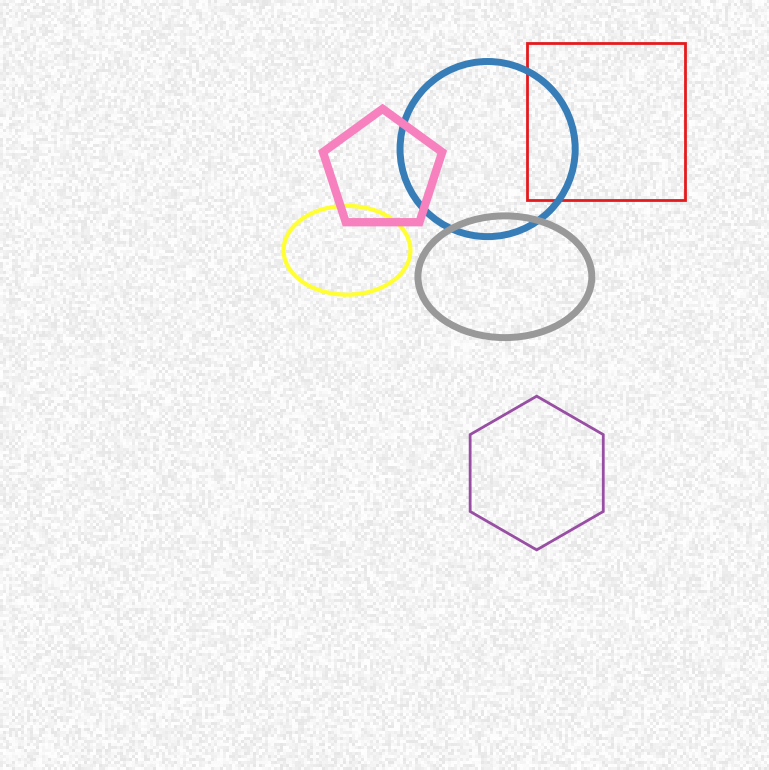[{"shape": "square", "thickness": 1, "radius": 0.51, "center": [0.786, 0.842]}, {"shape": "circle", "thickness": 2.5, "radius": 0.57, "center": [0.633, 0.806]}, {"shape": "hexagon", "thickness": 1, "radius": 0.5, "center": [0.697, 0.386]}, {"shape": "oval", "thickness": 1.5, "radius": 0.41, "center": [0.451, 0.675]}, {"shape": "pentagon", "thickness": 3, "radius": 0.41, "center": [0.497, 0.777]}, {"shape": "oval", "thickness": 2.5, "radius": 0.56, "center": [0.656, 0.641]}]